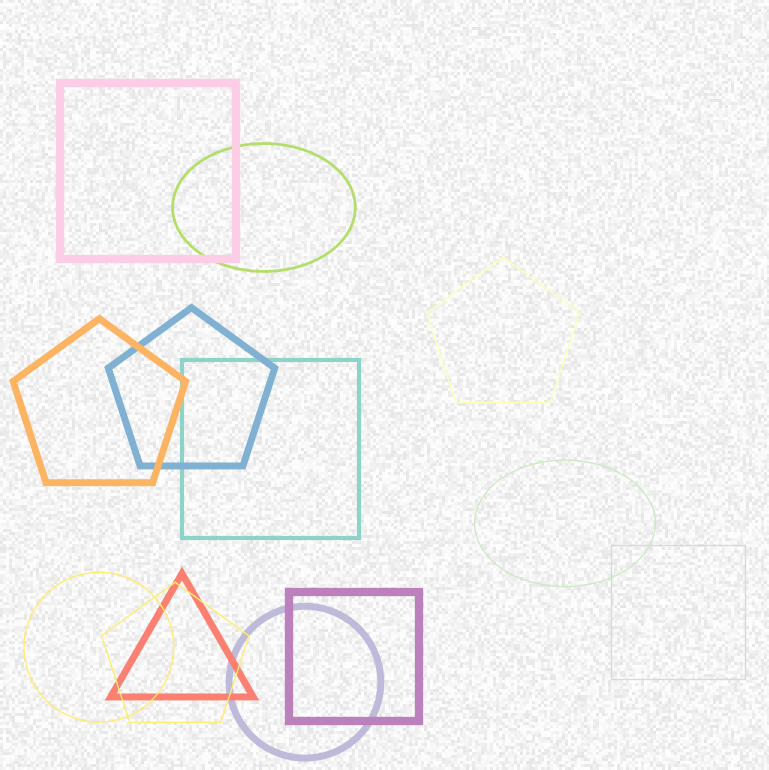[{"shape": "square", "thickness": 1.5, "radius": 0.58, "center": [0.352, 0.417]}, {"shape": "pentagon", "thickness": 0.5, "radius": 0.52, "center": [0.653, 0.562]}, {"shape": "circle", "thickness": 2.5, "radius": 0.49, "center": [0.396, 0.114]}, {"shape": "triangle", "thickness": 2.5, "radius": 0.53, "center": [0.236, 0.148]}, {"shape": "pentagon", "thickness": 2.5, "radius": 0.57, "center": [0.249, 0.487]}, {"shape": "pentagon", "thickness": 2.5, "radius": 0.59, "center": [0.129, 0.468]}, {"shape": "oval", "thickness": 1, "radius": 0.59, "center": [0.343, 0.731]}, {"shape": "square", "thickness": 3, "radius": 0.57, "center": [0.192, 0.778]}, {"shape": "square", "thickness": 0.5, "radius": 0.44, "center": [0.881, 0.205]}, {"shape": "square", "thickness": 3, "radius": 0.42, "center": [0.46, 0.147]}, {"shape": "oval", "thickness": 0.5, "radius": 0.59, "center": [0.734, 0.32]}, {"shape": "circle", "thickness": 0.5, "radius": 0.49, "center": [0.128, 0.16]}, {"shape": "pentagon", "thickness": 0.5, "radius": 0.5, "center": [0.228, 0.143]}]